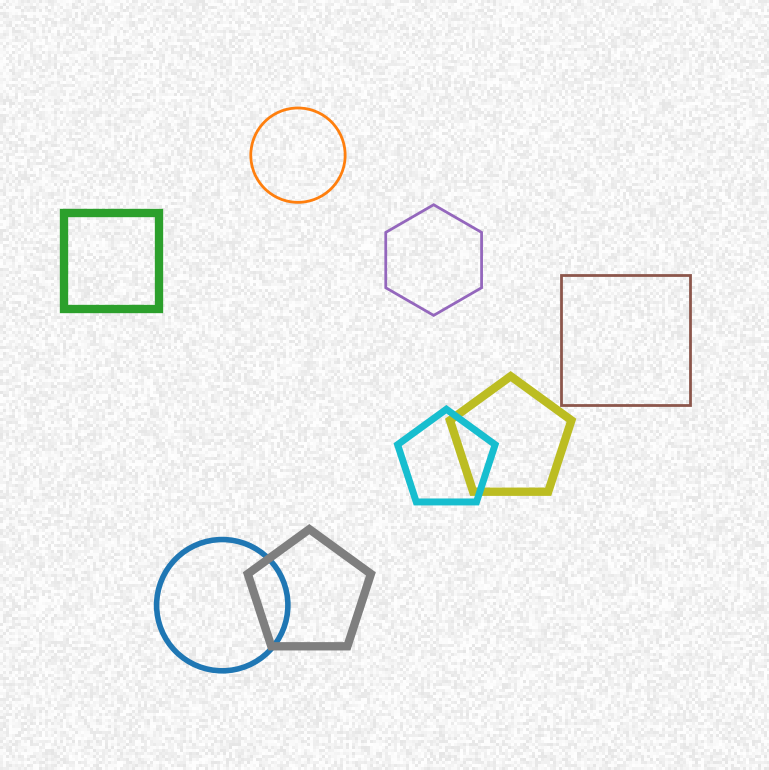[{"shape": "circle", "thickness": 2, "radius": 0.43, "center": [0.289, 0.214]}, {"shape": "circle", "thickness": 1, "radius": 0.31, "center": [0.387, 0.798]}, {"shape": "square", "thickness": 3, "radius": 0.31, "center": [0.145, 0.661]}, {"shape": "hexagon", "thickness": 1, "radius": 0.36, "center": [0.563, 0.662]}, {"shape": "square", "thickness": 1, "radius": 0.42, "center": [0.813, 0.558]}, {"shape": "pentagon", "thickness": 3, "radius": 0.42, "center": [0.402, 0.229]}, {"shape": "pentagon", "thickness": 3, "radius": 0.41, "center": [0.663, 0.428]}, {"shape": "pentagon", "thickness": 2.5, "radius": 0.33, "center": [0.58, 0.402]}]